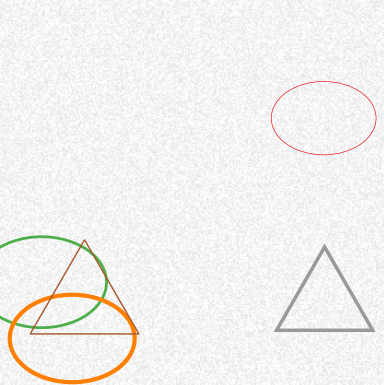[{"shape": "oval", "thickness": 0.5, "radius": 0.68, "center": [0.841, 0.693]}, {"shape": "oval", "thickness": 2, "radius": 0.84, "center": [0.108, 0.267]}, {"shape": "oval", "thickness": 3, "radius": 0.81, "center": [0.188, 0.121]}, {"shape": "triangle", "thickness": 1, "radius": 0.82, "center": [0.22, 0.214]}, {"shape": "triangle", "thickness": 2.5, "radius": 0.72, "center": [0.843, 0.214]}]